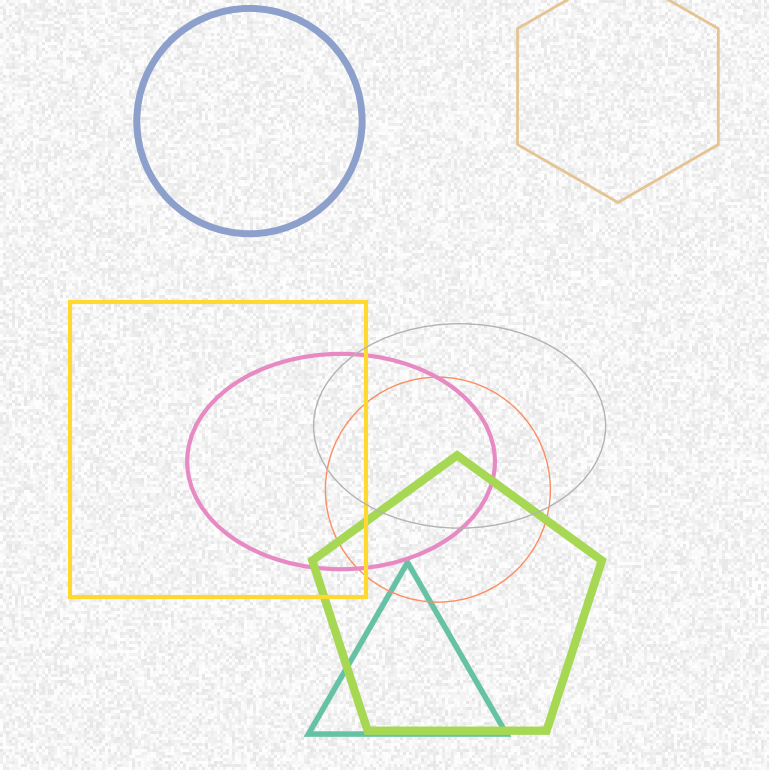[{"shape": "triangle", "thickness": 2, "radius": 0.74, "center": [0.529, 0.121]}, {"shape": "circle", "thickness": 0.5, "radius": 0.73, "center": [0.569, 0.364]}, {"shape": "circle", "thickness": 2.5, "radius": 0.73, "center": [0.324, 0.843]}, {"shape": "oval", "thickness": 1.5, "radius": 1.0, "center": [0.443, 0.401]}, {"shape": "pentagon", "thickness": 3, "radius": 0.99, "center": [0.594, 0.211]}, {"shape": "square", "thickness": 1.5, "radius": 0.96, "center": [0.283, 0.416]}, {"shape": "hexagon", "thickness": 1, "radius": 0.75, "center": [0.802, 0.888]}, {"shape": "oval", "thickness": 0.5, "radius": 0.95, "center": [0.597, 0.447]}]